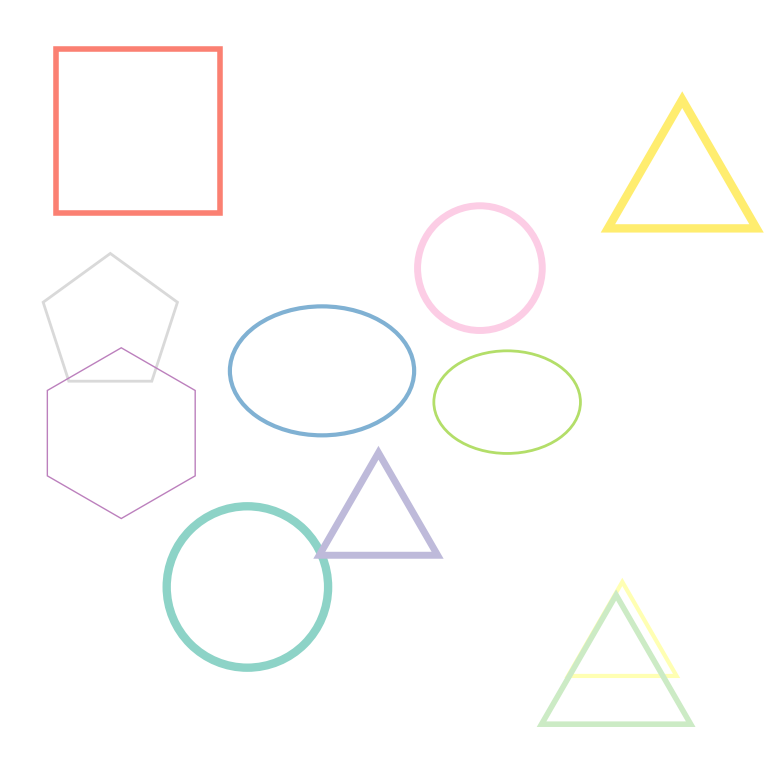[{"shape": "circle", "thickness": 3, "radius": 0.52, "center": [0.321, 0.238]}, {"shape": "triangle", "thickness": 1.5, "radius": 0.41, "center": [0.808, 0.163]}, {"shape": "triangle", "thickness": 2.5, "radius": 0.44, "center": [0.492, 0.323]}, {"shape": "square", "thickness": 2, "radius": 0.53, "center": [0.179, 0.83]}, {"shape": "oval", "thickness": 1.5, "radius": 0.6, "center": [0.418, 0.518]}, {"shape": "oval", "thickness": 1, "radius": 0.48, "center": [0.659, 0.478]}, {"shape": "circle", "thickness": 2.5, "radius": 0.4, "center": [0.623, 0.652]}, {"shape": "pentagon", "thickness": 1, "radius": 0.46, "center": [0.143, 0.579]}, {"shape": "hexagon", "thickness": 0.5, "radius": 0.55, "center": [0.157, 0.437]}, {"shape": "triangle", "thickness": 2, "radius": 0.56, "center": [0.8, 0.115]}, {"shape": "triangle", "thickness": 3, "radius": 0.56, "center": [0.886, 0.759]}]